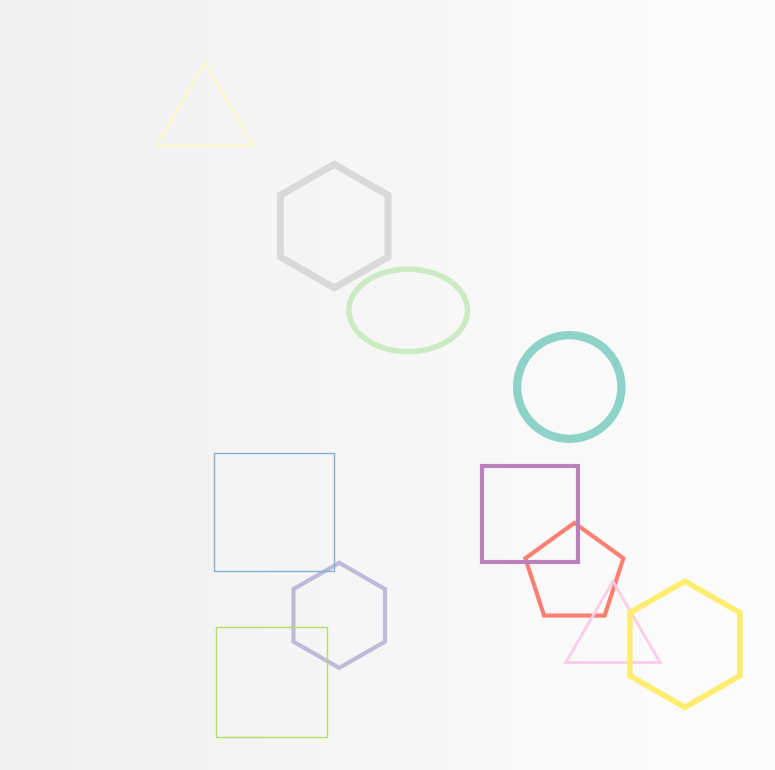[{"shape": "circle", "thickness": 3, "radius": 0.34, "center": [0.735, 0.497]}, {"shape": "triangle", "thickness": 0.5, "radius": 0.36, "center": [0.265, 0.847]}, {"shape": "hexagon", "thickness": 1.5, "radius": 0.34, "center": [0.438, 0.201]}, {"shape": "pentagon", "thickness": 1.5, "radius": 0.33, "center": [0.741, 0.254]}, {"shape": "square", "thickness": 0.5, "radius": 0.39, "center": [0.353, 0.335]}, {"shape": "square", "thickness": 0.5, "radius": 0.36, "center": [0.35, 0.114]}, {"shape": "triangle", "thickness": 1, "radius": 0.35, "center": [0.791, 0.175]}, {"shape": "hexagon", "thickness": 2.5, "radius": 0.4, "center": [0.431, 0.706]}, {"shape": "square", "thickness": 1.5, "radius": 0.31, "center": [0.684, 0.332]}, {"shape": "oval", "thickness": 2, "radius": 0.38, "center": [0.527, 0.597]}, {"shape": "hexagon", "thickness": 2, "radius": 0.41, "center": [0.884, 0.163]}]